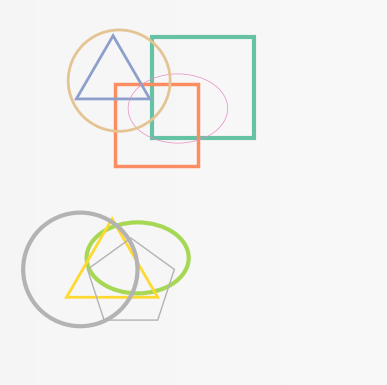[{"shape": "square", "thickness": 3, "radius": 0.66, "center": [0.524, 0.773]}, {"shape": "square", "thickness": 2.5, "radius": 0.53, "center": [0.403, 0.675]}, {"shape": "triangle", "thickness": 2, "radius": 0.55, "center": [0.292, 0.798]}, {"shape": "oval", "thickness": 0.5, "radius": 0.64, "center": [0.459, 0.718]}, {"shape": "oval", "thickness": 3, "radius": 0.66, "center": [0.355, 0.33]}, {"shape": "triangle", "thickness": 2, "radius": 0.68, "center": [0.289, 0.296]}, {"shape": "circle", "thickness": 2, "radius": 0.66, "center": [0.308, 0.791]}, {"shape": "pentagon", "thickness": 1, "radius": 0.59, "center": [0.338, 0.264]}, {"shape": "circle", "thickness": 3, "radius": 0.74, "center": [0.207, 0.3]}]